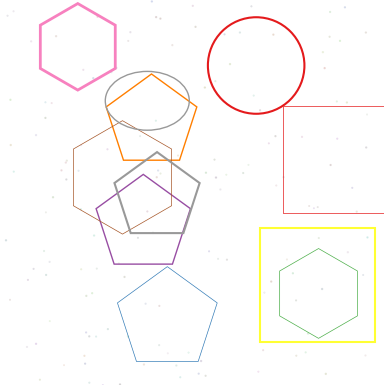[{"shape": "circle", "thickness": 1.5, "radius": 0.63, "center": [0.665, 0.83]}, {"shape": "square", "thickness": 0.5, "radius": 0.7, "center": [0.876, 0.585]}, {"shape": "pentagon", "thickness": 0.5, "radius": 0.68, "center": [0.435, 0.171]}, {"shape": "hexagon", "thickness": 0.5, "radius": 0.58, "center": [0.827, 0.238]}, {"shape": "pentagon", "thickness": 1, "radius": 0.64, "center": [0.372, 0.418]}, {"shape": "pentagon", "thickness": 1, "radius": 0.62, "center": [0.394, 0.684]}, {"shape": "square", "thickness": 1.5, "radius": 0.74, "center": [0.825, 0.259]}, {"shape": "hexagon", "thickness": 0.5, "radius": 0.74, "center": [0.318, 0.539]}, {"shape": "hexagon", "thickness": 2, "radius": 0.56, "center": [0.202, 0.878]}, {"shape": "oval", "thickness": 1, "radius": 0.55, "center": [0.383, 0.738]}, {"shape": "pentagon", "thickness": 1.5, "radius": 0.58, "center": [0.408, 0.489]}]